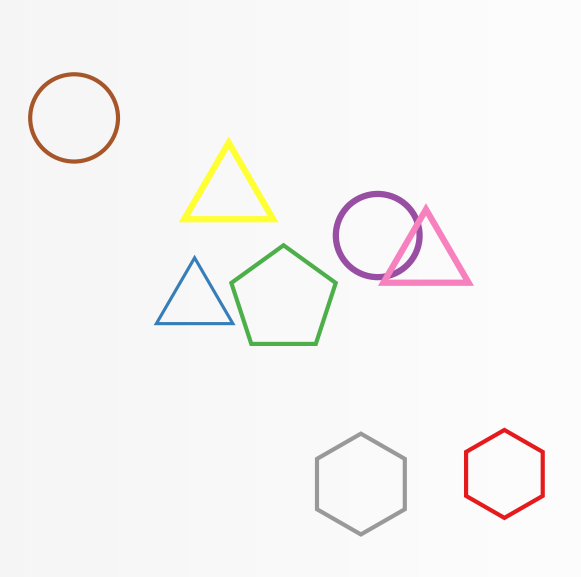[{"shape": "hexagon", "thickness": 2, "radius": 0.38, "center": [0.868, 0.178]}, {"shape": "triangle", "thickness": 1.5, "radius": 0.38, "center": [0.335, 0.477]}, {"shape": "pentagon", "thickness": 2, "radius": 0.47, "center": [0.488, 0.48]}, {"shape": "circle", "thickness": 3, "radius": 0.36, "center": [0.65, 0.591]}, {"shape": "triangle", "thickness": 3, "radius": 0.44, "center": [0.393, 0.664]}, {"shape": "circle", "thickness": 2, "radius": 0.38, "center": [0.127, 0.795]}, {"shape": "triangle", "thickness": 3, "radius": 0.42, "center": [0.733, 0.552]}, {"shape": "hexagon", "thickness": 2, "radius": 0.44, "center": [0.621, 0.161]}]